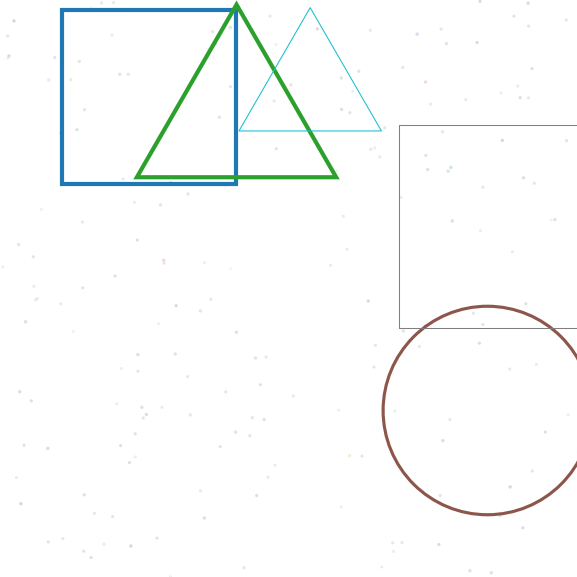[{"shape": "square", "thickness": 2, "radius": 0.75, "center": [0.259, 0.831]}, {"shape": "triangle", "thickness": 2, "radius": 1.0, "center": [0.41, 0.792]}, {"shape": "circle", "thickness": 1.5, "radius": 0.9, "center": [0.844, 0.288]}, {"shape": "square", "thickness": 0.5, "radius": 0.88, "center": [0.867, 0.607]}, {"shape": "triangle", "thickness": 0.5, "radius": 0.71, "center": [0.537, 0.844]}]